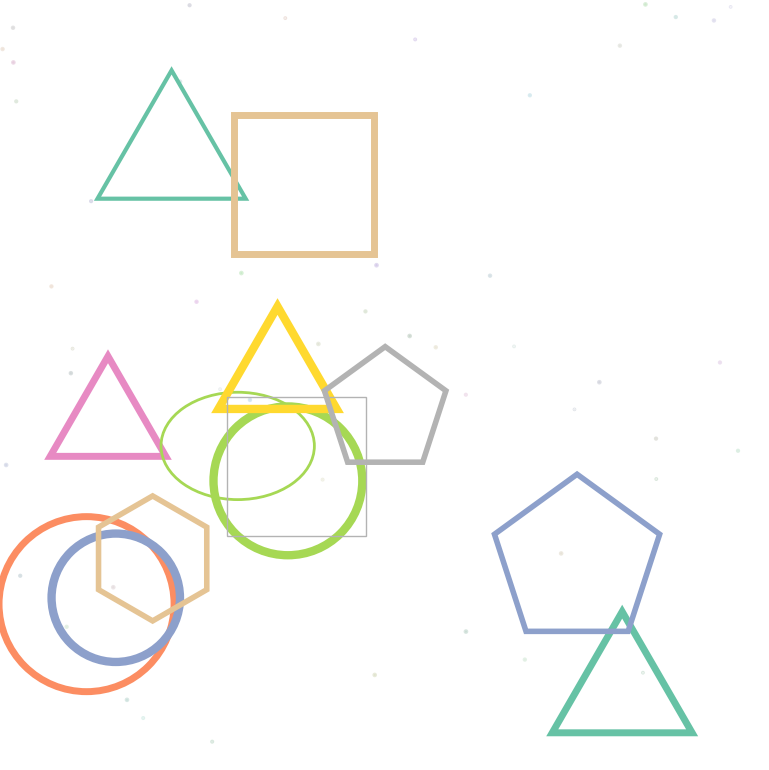[{"shape": "triangle", "thickness": 1.5, "radius": 0.56, "center": [0.223, 0.797]}, {"shape": "triangle", "thickness": 2.5, "radius": 0.52, "center": [0.808, 0.101]}, {"shape": "circle", "thickness": 2.5, "radius": 0.57, "center": [0.112, 0.215]}, {"shape": "circle", "thickness": 3, "radius": 0.42, "center": [0.15, 0.224]}, {"shape": "pentagon", "thickness": 2, "radius": 0.56, "center": [0.749, 0.271]}, {"shape": "triangle", "thickness": 2.5, "radius": 0.43, "center": [0.14, 0.451]}, {"shape": "oval", "thickness": 1, "radius": 0.5, "center": [0.309, 0.421]}, {"shape": "circle", "thickness": 3, "radius": 0.48, "center": [0.374, 0.376]}, {"shape": "triangle", "thickness": 3, "radius": 0.44, "center": [0.36, 0.513]}, {"shape": "hexagon", "thickness": 2, "radius": 0.41, "center": [0.198, 0.275]}, {"shape": "square", "thickness": 2.5, "radius": 0.45, "center": [0.395, 0.761]}, {"shape": "square", "thickness": 0.5, "radius": 0.45, "center": [0.385, 0.394]}, {"shape": "pentagon", "thickness": 2, "radius": 0.41, "center": [0.5, 0.467]}]